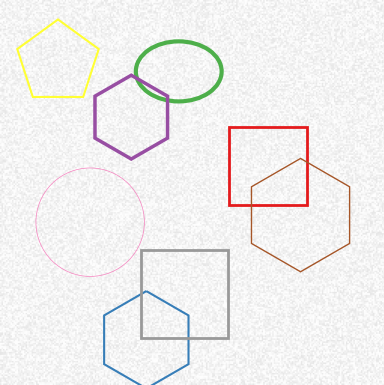[{"shape": "square", "thickness": 2, "radius": 0.51, "center": [0.697, 0.569]}, {"shape": "hexagon", "thickness": 1.5, "radius": 0.63, "center": [0.38, 0.117]}, {"shape": "oval", "thickness": 3, "radius": 0.56, "center": [0.464, 0.815]}, {"shape": "hexagon", "thickness": 2.5, "radius": 0.54, "center": [0.341, 0.696]}, {"shape": "pentagon", "thickness": 1.5, "radius": 0.56, "center": [0.151, 0.838]}, {"shape": "hexagon", "thickness": 1, "radius": 0.74, "center": [0.781, 0.441]}, {"shape": "circle", "thickness": 0.5, "radius": 0.7, "center": [0.234, 0.423]}, {"shape": "square", "thickness": 2, "radius": 0.57, "center": [0.479, 0.236]}]